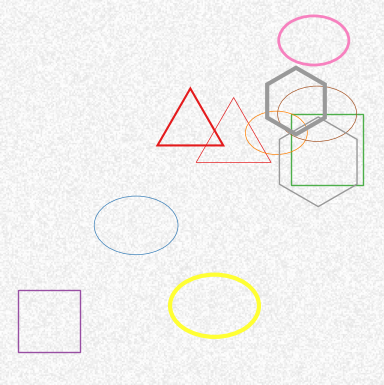[{"shape": "triangle", "thickness": 1.5, "radius": 0.49, "center": [0.494, 0.672]}, {"shape": "triangle", "thickness": 0.5, "radius": 0.56, "center": [0.607, 0.634]}, {"shape": "oval", "thickness": 0.5, "radius": 0.54, "center": [0.354, 0.415]}, {"shape": "square", "thickness": 1, "radius": 0.46, "center": [0.849, 0.611]}, {"shape": "square", "thickness": 1, "radius": 0.4, "center": [0.128, 0.166]}, {"shape": "oval", "thickness": 0.5, "radius": 0.4, "center": [0.718, 0.655]}, {"shape": "oval", "thickness": 3, "radius": 0.58, "center": [0.557, 0.206]}, {"shape": "oval", "thickness": 0.5, "radius": 0.51, "center": [0.824, 0.705]}, {"shape": "oval", "thickness": 2, "radius": 0.46, "center": [0.815, 0.895]}, {"shape": "hexagon", "thickness": 1, "radius": 0.58, "center": [0.827, 0.58]}, {"shape": "hexagon", "thickness": 3, "radius": 0.43, "center": [0.769, 0.737]}]